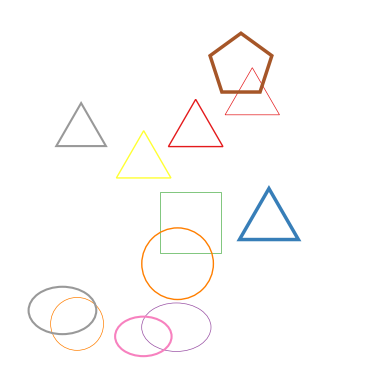[{"shape": "triangle", "thickness": 1, "radius": 0.41, "center": [0.508, 0.66]}, {"shape": "triangle", "thickness": 0.5, "radius": 0.41, "center": [0.655, 0.743]}, {"shape": "triangle", "thickness": 2.5, "radius": 0.44, "center": [0.699, 0.422]}, {"shape": "square", "thickness": 0.5, "radius": 0.4, "center": [0.495, 0.422]}, {"shape": "oval", "thickness": 0.5, "radius": 0.45, "center": [0.458, 0.15]}, {"shape": "circle", "thickness": 1, "radius": 0.46, "center": [0.461, 0.315]}, {"shape": "circle", "thickness": 0.5, "radius": 0.34, "center": [0.2, 0.159]}, {"shape": "triangle", "thickness": 1, "radius": 0.41, "center": [0.373, 0.579]}, {"shape": "pentagon", "thickness": 2.5, "radius": 0.42, "center": [0.626, 0.829]}, {"shape": "oval", "thickness": 1.5, "radius": 0.37, "center": [0.372, 0.126]}, {"shape": "oval", "thickness": 1.5, "radius": 0.44, "center": [0.162, 0.194]}, {"shape": "triangle", "thickness": 1.5, "radius": 0.37, "center": [0.211, 0.658]}]